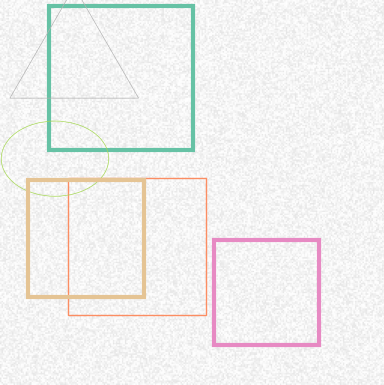[{"shape": "square", "thickness": 3, "radius": 0.93, "center": [0.314, 0.798]}, {"shape": "square", "thickness": 1, "radius": 0.89, "center": [0.356, 0.36]}, {"shape": "square", "thickness": 3, "radius": 0.69, "center": [0.692, 0.24]}, {"shape": "oval", "thickness": 0.5, "radius": 0.7, "center": [0.143, 0.588]}, {"shape": "square", "thickness": 3, "radius": 0.75, "center": [0.223, 0.38]}, {"shape": "triangle", "thickness": 0.5, "radius": 0.96, "center": [0.193, 0.842]}]